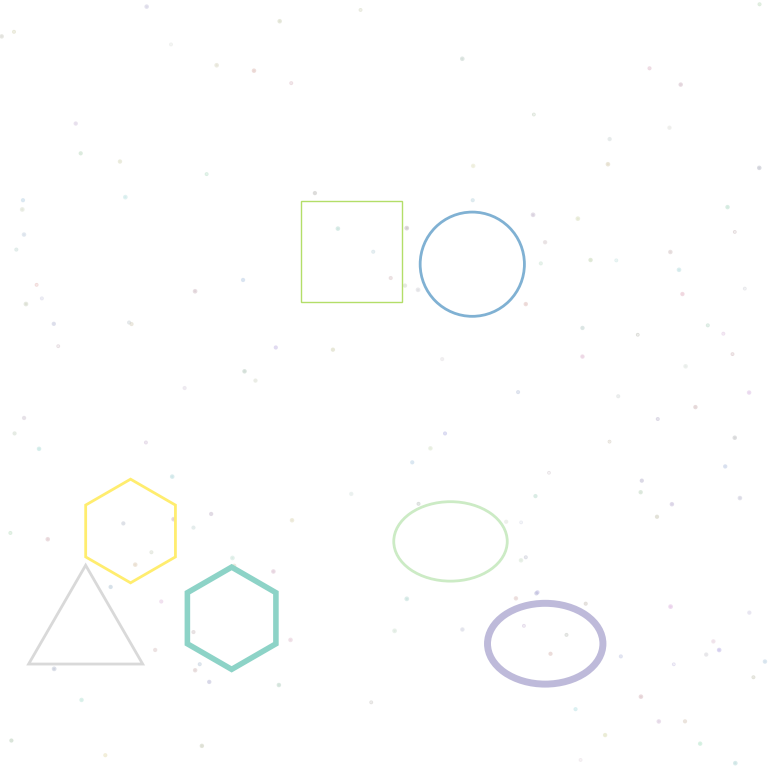[{"shape": "hexagon", "thickness": 2, "radius": 0.33, "center": [0.301, 0.197]}, {"shape": "oval", "thickness": 2.5, "radius": 0.37, "center": [0.708, 0.164]}, {"shape": "circle", "thickness": 1, "radius": 0.34, "center": [0.613, 0.657]}, {"shape": "square", "thickness": 0.5, "radius": 0.33, "center": [0.457, 0.673]}, {"shape": "triangle", "thickness": 1, "radius": 0.43, "center": [0.111, 0.18]}, {"shape": "oval", "thickness": 1, "radius": 0.37, "center": [0.585, 0.297]}, {"shape": "hexagon", "thickness": 1, "radius": 0.34, "center": [0.17, 0.31]}]